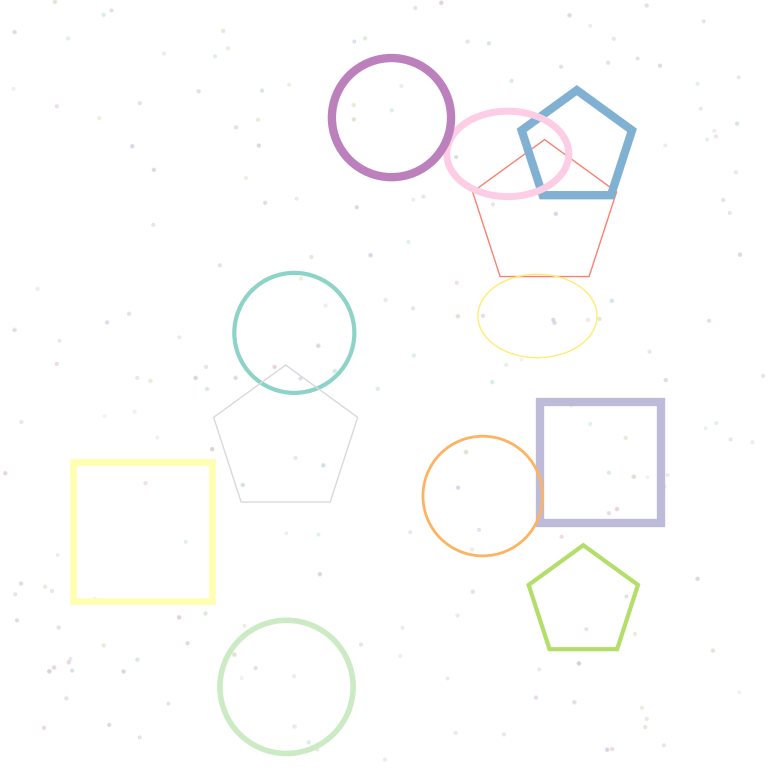[{"shape": "circle", "thickness": 1.5, "radius": 0.39, "center": [0.382, 0.568]}, {"shape": "square", "thickness": 2.5, "radius": 0.45, "center": [0.185, 0.31]}, {"shape": "square", "thickness": 3, "radius": 0.39, "center": [0.78, 0.399]}, {"shape": "pentagon", "thickness": 0.5, "radius": 0.49, "center": [0.707, 0.72]}, {"shape": "pentagon", "thickness": 3, "radius": 0.38, "center": [0.749, 0.807]}, {"shape": "circle", "thickness": 1, "radius": 0.39, "center": [0.627, 0.356]}, {"shape": "pentagon", "thickness": 1.5, "radius": 0.37, "center": [0.758, 0.217]}, {"shape": "oval", "thickness": 2.5, "radius": 0.4, "center": [0.659, 0.8]}, {"shape": "pentagon", "thickness": 0.5, "radius": 0.49, "center": [0.371, 0.428]}, {"shape": "circle", "thickness": 3, "radius": 0.39, "center": [0.508, 0.847]}, {"shape": "circle", "thickness": 2, "radius": 0.43, "center": [0.372, 0.108]}, {"shape": "oval", "thickness": 0.5, "radius": 0.39, "center": [0.698, 0.59]}]